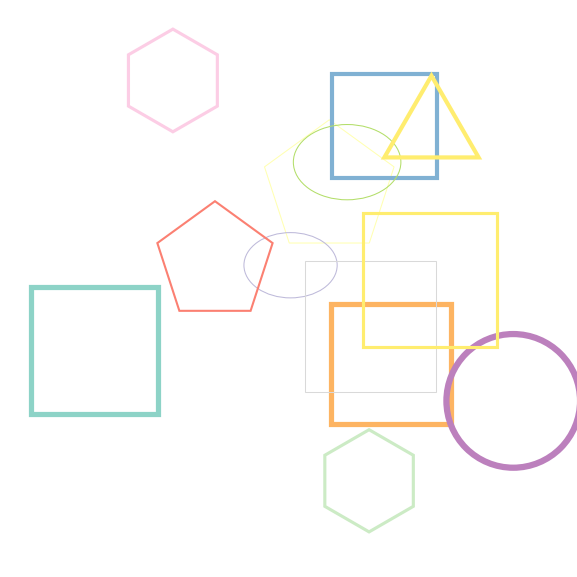[{"shape": "square", "thickness": 2.5, "radius": 0.55, "center": [0.163, 0.392]}, {"shape": "pentagon", "thickness": 0.5, "radius": 0.59, "center": [0.57, 0.674]}, {"shape": "oval", "thickness": 0.5, "radius": 0.4, "center": [0.503, 0.54]}, {"shape": "pentagon", "thickness": 1, "radius": 0.52, "center": [0.372, 0.546]}, {"shape": "square", "thickness": 2, "radius": 0.45, "center": [0.666, 0.782]}, {"shape": "square", "thickness": 2.5, "radius": 0.52, "center": [0.676, 0.368]}, {"shape": "oval", "thickness": 0.5, "radius": 0.47, "center": [0.601, 0.718]}, {"shape": "hexagon", "thickness": 1.5, "radius": 0.44, "center": [0.299, 0.86]}, {"shape": "square", "thickness": 0.5, "radius": 0.57, "center": [0.641, 0.433]}, {"shape": "circle", "thickness": 3, "radius": 0.58, "center": [0.889, 0.305]}, {"shape": "hexagon", "thickness": 1.5, "radius": 0.44, "center": [0.639, 0.167]}, {"shape": "triangle", "thickness": 2, "radius": 0.47, "center": [0.747, 0.774]}, {"shape": "square", "thickness": 1.5, "radius": 0.58, "center": [0.745, 0.514]}]